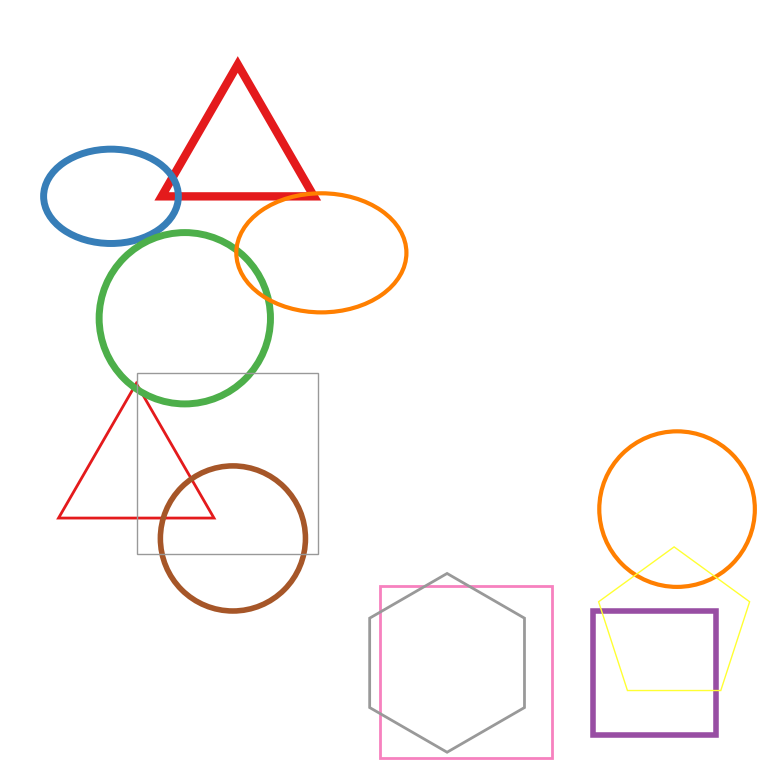[{"shape": "triangle", "thickness": 1, "radius": 0.58, "center": [0.177, 0.385]}, {"shape": "triangle", "thickness": 3, "radius": 0.57, "center": [0.309, 0.802]}, {"shape": "oval", "thickness": 2.5, "radius": 0.44, "center": [0.144, 0.745]}, {"shape": "circle", "thickness": 2.5, "radius": 0.56, "center": [0.24, 0.587]}, {"shape": "square", "thickness": 2, "radius": 0.4, "center": [0.85, 0.126]}, {"shape": "oval", "thickness": 1.5, "radius": 0.55, "center": [0.417, 0.672]}, {"shape": "circle", "thickness": 1.5, "radius": 0.51, "center": [0.879, 0.339]}, {"shape": "pentagon", "thickness": 0.5, "radius": 0.52, "center": [0.875, 0.187]}, {"shape": "circle", "thickness": 2, "radius": 0.47, "center": [0.302, 0.301]}, {"shape": "square", "thickness": 1, "radius": 0.56, "center": [0.605, 0.128]}, {"shape": "square", "thickness": 0.5, "radius": 0.59, "center": [0.295, 0.398]}, {"shape": "hexagon", "thickness": 1, "radius": 0.58, "center": [0.581, 0.139]}]